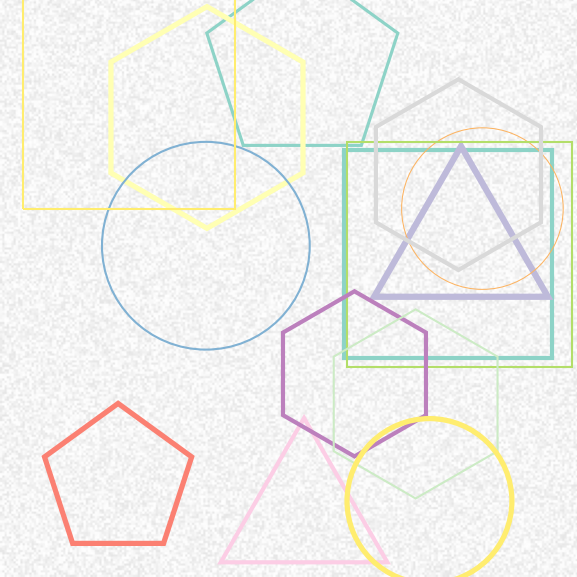[{"shape": "square", "thickness": 2, "radius": 0.9, "center": [0.776, 0.559]}, {"shape": "pentagon", "thickness": 1.5, "radius": 0.87, "center": [0.523, 0.888]}, {"shape": "hexagon", "thickness": 2.5, "radius": 0.96, "center": [0.358, 0.796]}, {"shape": "triangle", "thickness": 3, "radius": 0.87, "center": [0.798, 0.572]}, {"shape": "pentagon", "thickness": 2.5, "radius": 0.67, "center": [0.204, 0.167]}, {"shape": "circle", "thickness": 1, "radius": 0.9, "center": [0.356, 0.574]}, {"shape": "circle", "thickness": 0.5, "radius": 0.7, "center": [0.835, 0.638]}, {"shape": "square", "thickness": 1, "radius": 0.98, "center": [0.795, 0.559]}, {"shape": "triangle", "thickness": 2, "radius": 0.83, "center": [0.527, 0.109]}, {"shape": "hexagon", "thickness": 2, "radius": 0.83, "center": [0.794, 0.697]}, {"shape": "hexagon", "thickness": 2, "radius": 0.71, "center": [0.614, 0.352]}, {"shape": "hexagon", "thickness": 1, "radius": 0.82, "center": [0.72, 0.3]}, {"shape": "square", "thickness": 1, "radius": 0.91, "center": [0.223, 0.819]}, {"shape": "circle", "thickness": 2.5, "radius": 0.71, "center": [0.744, 0.132]}]